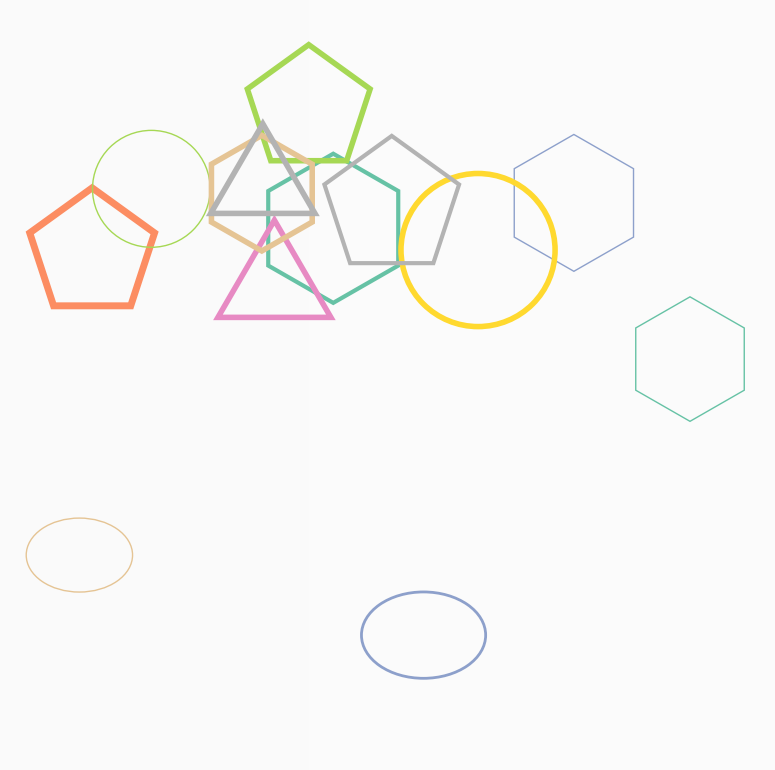[{"shape": "hexagon", "thickness": 1.5, "radius": 0.48, "center": [0.43, 0.704]}, {"shape": "hexagon", "thickness": 0.5, "radius": 0.4, "center": [0.89, 0.534]}, {"shape": "pentagon", "thickness": 2.5, "radius": 0.42, "center": [0.119, 0.671]}, {"shape": "hexagon", "thickness": 0.5, "radius": 0.44, "center": [0.74, 0.737]}, {"shape": "oval", "thickness": 1, "radius": 0.4, "center": [0.547, 0.175]}, {"shape": "triangle", "thickness": 2, "radius": 0.42, "center": [0.354, 0.63]}, {"shape": "circle", "thickness": 0.5, "radius": 0.38, "center": [0.195, 0.755]}, {"shape": "pentagon", "thickness": 2, "radius": 0.42, "center": [0.398, 0.859]}, {"shape": "circle", "thickness": 2, "radius": 0.5, "center": [0.617, 0.675]}, {"shape": "oval", "thickness": 0.5, "radius": 0.34, "center": [0.102, 0.279]}, {"shape": "hexagon", "thickness": 2, "radius": 0.38, "center": [0.338, 0.749]}, {"shape": "pentagon", "thickness": 1.5, "radius": 0.46, "center": [0.505, 0.732]}, {"shape": "triangle", "thickness": 2, "radius": 0.39, "center": [0.339, 0.762]}]